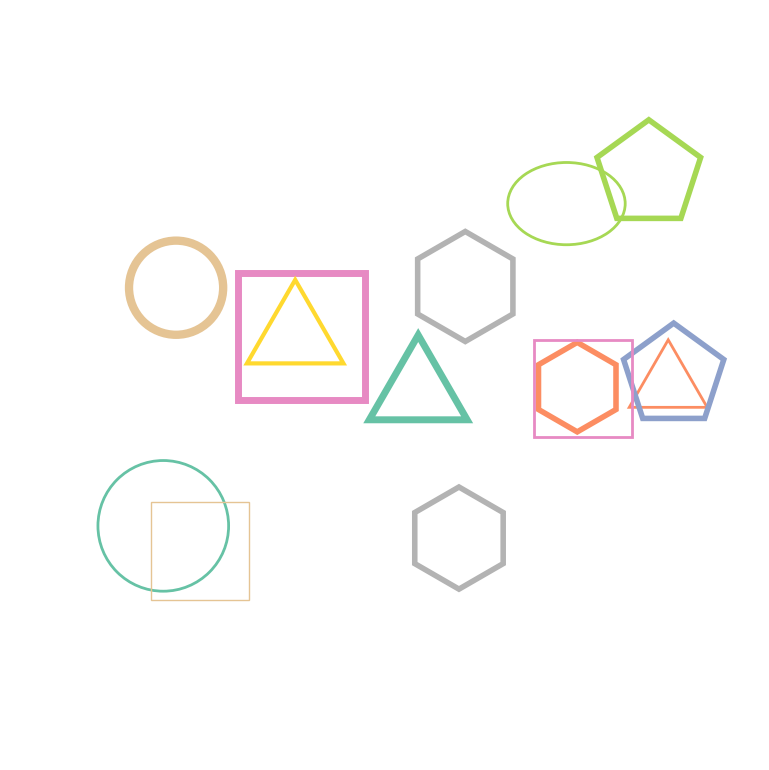[{"shape": "triangle", "thickness": 2.5, "radius": 0.37, "center": [0.543, 0.492]}, {"shape": "circle", "thickness": 1, "radius": 0.42, "center": [0.212, 0.317]}, {"shape": "triangle", "thickness": 1, "radius": 0.29, "center": [0.868, 0.5]}, {"shape": "hexagon", "thickness": 2, "radius": 0.29, "center": [0.75, 0.497]}, {"shape": "pentagon", "thickness": 2, "radius": 0.34, "center": [0.875, 0.512]}, {"shape": "square", "thickness": 2.5, "radius": 0.41, "center": [0.391, 0.563]}, {"shape": "square", "thickness": 1, "radius": 0.32, "center": [0.757, 0.496]}, {"shape": "oval", "thickness": 1, "radius": 0.38, "center": [0.736, 0.736]}, {"shape": "pentagon", "thickness": 2, "radius": 0.35, "center": [0.843, 0.774]}, {"shape": "triangle", "thickness": 1.5, "radius": 0.36, "center": [0.383, 0.564]}, {"shape": "circle", "thickness": 3, "radius": 0.31, "center": [0.229, 0.626]}, {"shape": "square", "thickness": 0.5, "radius": 0.32, "center": [0.26, 0.284]}, {"shape": "hexagon", "thickness": 2, "radius": 0.36, "center": [0.604, 0.628]}, {"shape": "hexagon", "thickness": 2, "radius": 0.33, "center": [0.596, 0.301]}]